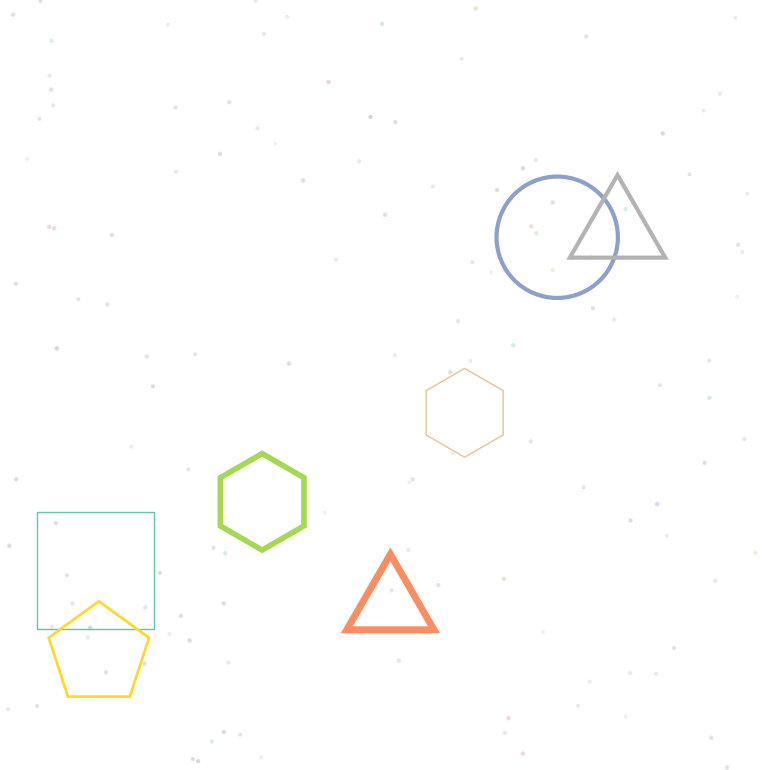[{"shape": "square", "thickness": 0.5, "radius": 0.38, "center": [0.124, 0.259]}, {"shape": "triangle", "thickness": 2.5, "radius": 0.33, "center": [0.507, 0.215]}, {"shape": "circle", "thickness": 1.5, "radius": 0.39, "center": [0.724, 0.692]}, {"shape": "hexagon", "thickness": 2, "radius": 0.31, "center": [0.34, 0.348]}, {"shape": "pentagon", "thickness": 1, "radius": 0.34, "center": [0.128, 0.151]}, {"shape": "hexagon", "thickness": 0.5, "radius": 0.29, "center": [0.603, 0.464]}, {"shape": "triangle", "thickness": 1.5, "radius": 0.36, "center": [0.802, 0.701]}]